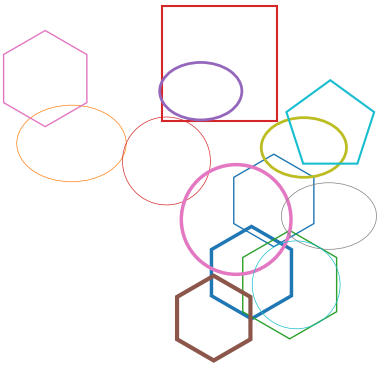[{"shape": "hexagon", "thickness": 2.5, "radius": 0.6, "center": [0.653, 0.292]}, {"shape": "hexagon", "thickness": 1, "radius": 0.6, "center": [0.711, 0.479]}, {"shape": "oval", "thickness": 0.5, "radius": 0.71, "center": [0.186, 0.627]}, {"shape": "hexagon", "thickness": 1, "radius": 0.7, "center": [0.752, 0.261]}, {"shape": "square", "thickness": 1.5, "radius": 0.75, "center": [0.571, 0.835]}, {"shape": "circle", "thickness": 0.5, "radius": 0.57, "center": [0.432, 0.582]}, {"shape": "oval", "thickness": 2, "radius": 0.53, "center": [0.522, 0.763]}, {"shape": "hexagon", "thickness": 3, "radius": 0.55, "center": [0.555, 0.174]}, {"shape": "hexagon", "thickness": 1, "radius": 0.62, "center": [0.117, 0.796]}, {"shape": "circle", "thickness": 2.5, "radius": 0.71, "center": [0.613, 0.43]}, {"shape": "oval", "thickness": 0.5, "radius": 0.62, "center": [0.854, 0.439]}, {"shape": "oval", "thickness": 2, "radius": 0.55, "center": [0.789, 0.617]}, {"shape": "pentagon", "thickness": 1.5, "radius": 0.6, "center": [0.858, 0.672]}, {"shape": "circle", "thickness": 0.5, "radius": 0.57, "center": [0.769, 0.26]}]